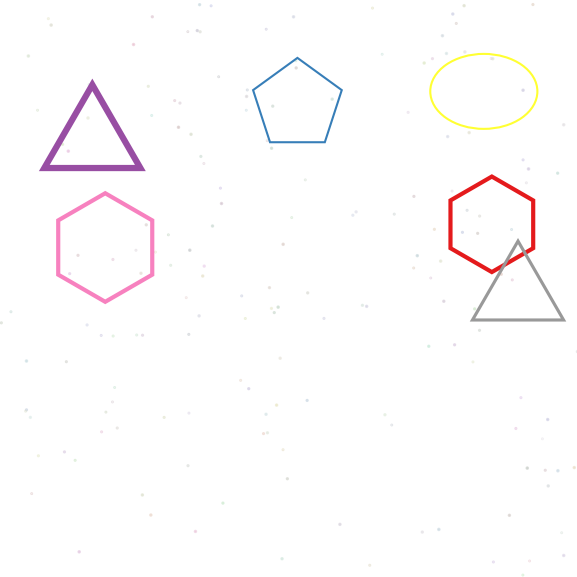[{"shape": "hexagon", "thickness": 2, "radius": 0.41, "center": [0.852, 0.611]}, {"shape": "pentagon", "thickness": 1, "radius": 0.4, "center": [0.515, 0.818]}, {"shape": "triangle", "thickness": 3, "radius": 0.48, "center": [0.16, 0.756]}, {"shape": "oval", "thickness": 1, "radius": 0.46, "center": [0.838, 0.841]}, {"shape": "hexagon", "thickness": 2, "radius": 0.47, "center": [0.182, 0.571]}, {"shape": "triangle", "thickness": 1.5, "radius": 0.46, "center": [0.897, 0.491]}]